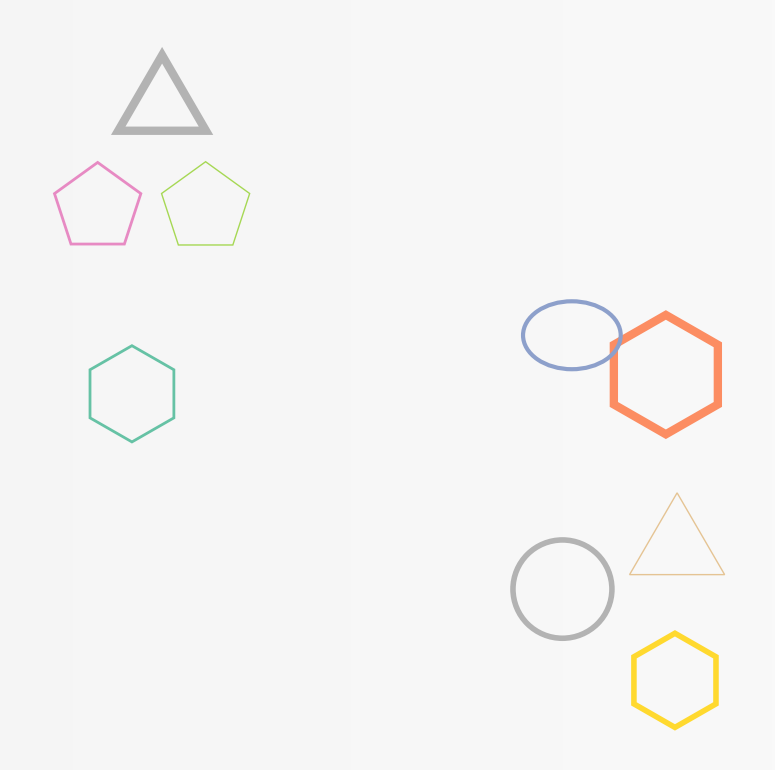[{"shape": "hexagon", "thickness": 1, "radius": 0.31, "center": [0.17, 0.489]}, {"shape": "hexagon", "thickness": 3, "radius": 0.39, "center": [0.859, 0.513]}, {"shape": "oval", "thickness": 1.5, "radius": 0.32, "center": [0.738, 0.565]}, {"shape": "pentagon", "thickness": 1, "radius": 0.29, "center": [0.126, 0.73]}, {"shape": "pentagon", "thickness": 0.5, "radius": 0.3, "center": [0.265, 0.73]}, {"shape": "hexagon", "thickness": 2, "radius": 0.31, "center": [0.871, 0.116]}, {"shape": "triangle", "thickness": 0.5, "radius": 0.35, "center": [0.874, 0.289]}, {"shape": "triangle", "thickness": 3, "radius": 0.33, "center": [0.209, 0.863]}, {"shape": "circle", "thickness": 2, "radius": 0.32, "center": [0.726, 0.235]}]